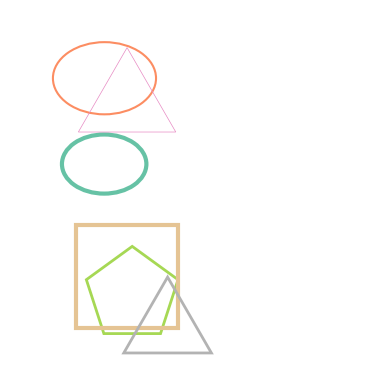[{"shape": "oval", "thickness": 3, "radius": 0.55, "center": [0.271, 0.574]}, {"shape": "oval", "thickness": 1.5, "radius": 0.67, "center": [0.271, 0.797]}, {"shape": "triangle", "thickness": 0.5, "radius": 0.73, "center": [0.33, 0.73]}, {"shape": "pentagon", "thickness": 2, "radius": 0.63, "center": [0.343, 0.235]}, {"shape": "square", "thickness": 3, "radius": 0.66, "center": [0.329, 0.282]}, {"shape": "triangle", "thickness": 2, "radius": 0.66, "center": [0.435, 0.149]}]